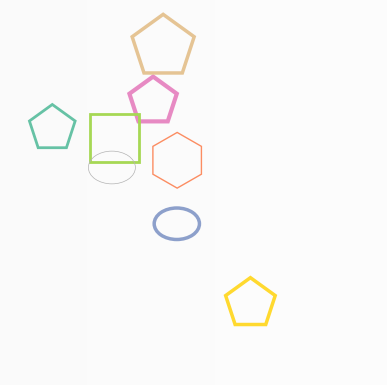[{"shape": "pentagon", "thickness": 2, "radius": 0.31, "center": [0.135, 0.667]}, {"shape": "hexagon", "thickness": 1, "radius": 0.36, "center": [0.457, 0.584]}, {"shape": "oval", "thickness": 2.5, "radius": 0.29, "center": [0.456, 0.419]}, {"shape": "pentagon", "thickness": 3, "radius": 0.32, "center": [0.395, 0.737]}, {"shape": "square", "thickness": 2, "radius": 0.31, "center": [0.295, 0.641]}, {"shape": "pentagon", "thickness": 2.5, "radius": 0.34, "center": [0.646, 0.212]}, {"shape": "pentagon", "thickness": 2.5, "radius": 0.42, "center": [0.421, 0.879]}, {"shape": "oval", "thickness": 0.5, "radius": 0.3, "center": [0.289, 0.565]}]